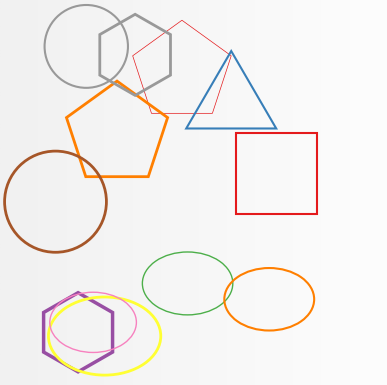[{"shape": "pentagon", "thickness": 0.5, "radius": 0.67, "center": [0.47, 0.814]}, {"shape": "square", "thickness": 1.5, "radius": 0.53, "center": [0.714, 0.55]}, {"shape": "triangle", "thickness": 1.5, "radius": 0.67, "center": [0.597, 0.733]}, {"shape": "oval", "thickness": 1, "radius": 0.58, "center": [0.484, 0.264]}, {"shape": "hexagon", "thickness": 2.5, "radius": 0.51, "center": [0.202, 0.137]}, {"shape": "oval", "thickness": 1.5, "radius": 0.58, "center": [0.695, 0.223]}, {"shape": "pentagon", "thickness": 2, "radius": 0.69, "center": [0.302, 0.652]}, {"shape": "oval", "thickness": 2, "radius": 0.72, "center": [0.27, 0.127]}, {"shape": "circle", "thickness": 2, "radius": 0.66, "center": [0.143, 0.476]}, {"shape": "oval", "thickness": 1, "radius": 0.56, "center": [0.24, 0.163]}, {"shape": "hexagon", "thickness": 2, "radius": 0.53, "center": [0.349, 0.858]}, {"shape": "circle", "thickness": 1.5, "radius": 0.54, "center": [0.223, 0.879]}]